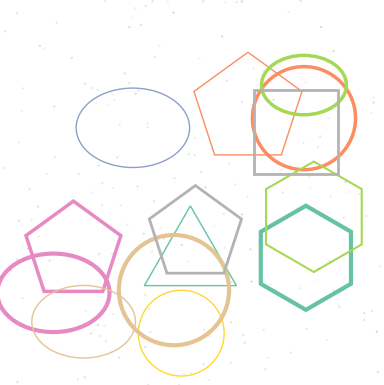[{"shape": "triangle", "thickness": 1, "radius": 0.69, "center": [0.494, 0.327]}, {"shape": "hexagon", "thickness": 3, "radius": 0.68, "center": [0.794, 0.33]}, {"shape": "circle", "thickness": 2.5, "radius": 0.67, "center": [0.79, 0.693]}, {"shape": "pentagon", "thickness": 1, "radius": 0.74, "center": [0.644, 0.717]}, {"shape": "oval", "thickness": 1, "radius": 0.74, "center": [0.345, 0.668]}, {"shape": "oval", "thickness": 3, "radius": 0.73, "center": [0.139, 0.239]}, {"shape": "pentagon", "thickness": 2.5, "radius": 0.65, "center": [0.191, 0.348]}, {"shape": "hexagon", "thickness": 1.5, "radius": 0.72, "center": [0.815, 0.437]}, {"shape": "oval", "thickness": 2.5, "radius": 0.55, "center": [0.789, 0.779]}, {"shape": "circle", "thickness": 1, "radius": 0.56, "center": [0.471, 0.135]}, {"shape": "circle", "thickness": 3, "radius": 0.72, "center": [0.452, 0.246]}, {"shape": "oval", "thickness": 1, "radius": 0.67, "center": [0.217, 0.164]}, {"shape": "pentagon", "thickness": 2, "radius": 0.63, "center": [0.508, 0.392]}, {"shape": "square", "thickness": 2, "radius": 0.54, "center": [0.769, 0.657]}]